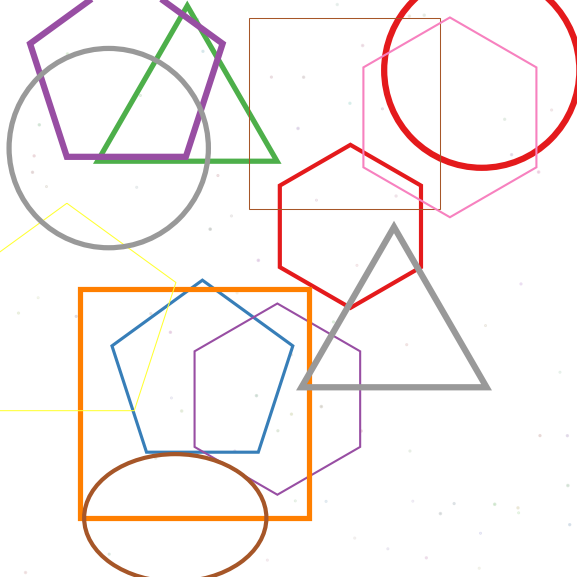[{"shape": "circle", "thickness": 3, "radius": 0.85, "center": [0.834, 0.878]}, {"shape": "hexagon", "thickness": 2, "radius": 0.71, "center": [0.607, 0.607]}, {"shape": "pentagon", "thickness": 1.5, "radius": 0.82, "center": [0.35, 0.349]}, {"shape": "triangle", "thickness": 2.5, "radius": 0.9, "center": [0.324, 0.81]}, {"shape": "pentagon", "thickness": 3, "radius": 0.88, "center": [0.219, 0.869]}, {"shape": "hexagon", "thickness": 1, "radius": 0.83, "center": [0.48, 0.308]}, {"shape": "square", "thickness": 2.5, "radius": 0.99, "center": [0.337, 0.301]}, {"shape": "pentagon", "thickness": 0.5, "radius": 0.99, "center": [0.116, 0.449]}, {"shape": "square", "thickness": 0.5, "radius": 0.83, "center": [0.596, 0.802]}, {"shape": "oval", "thickness": 2, "radius": 0.79, "center": [0.303, 0.102]}, {"shape": "hexagon", "thickness": 1, "radius": 0.86, "center": [0.779, 0.796]}, {"shape": "circle", "thickness": 2.5, "radius": 0.86, "center": [0.188, 0.743]}, {"shape": "triangle", "thickness": 3, "radius": 0.93, "center": [0.682, 0.421]}]